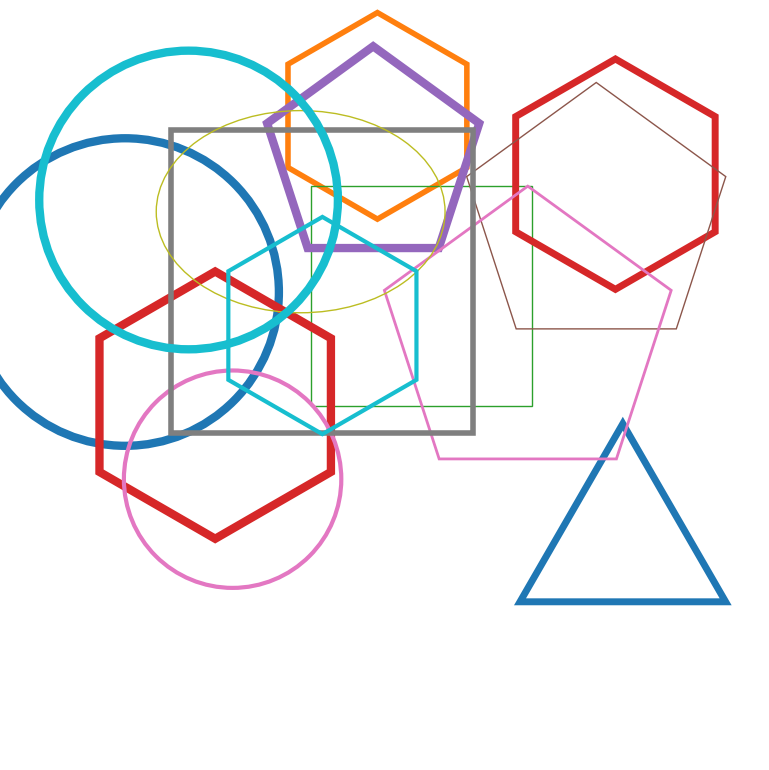[{"shape": "circle", "thickness": 3, "radius": 1.0, "center": [0.162, 0.621]}, {"shape": "triangle", "thickness": 2.5, "radius": 0.77, "center": [0.809, 0.296]}, {"shape": "hexagon", "thickness": 2, "radius": 0.67, "center": [0.49, 0.85]}, {"shape": "square", "thickness": 0.5, "radius": 0.72, "center": [0.548, 0.616]}, {"shape": "hexagon", "thickness": 3, "radius": 0.87, "center": [0.279, 0.474]}, {"shape": "hexagon", "thickness": 2.5, "radius": 0.75, "center": [0.799, 0.774]}, {"shape": "pentagon", "thickness": 3, "radius": 0.72, "center": [0.485, 0.795]}, {"shape": "pentagon", "thickness": 0.5, "radius": 0.88, "center": [0.774, 0.716]}, {"shape": "pentagon", "thickness": 1, "radius": 0.98, "center": [0.685, 0.562]}, {"shape": "circle", "thickness": 1.5, "radius": 0.71, "center": [0.302, 0.378]}, {"shape": "square", "thickness": 2, "radius": 0.98, "center": [0.418, 0.634]}, {"shape": "oval", "thickness": 0.5, "radius": 0.94, "center": [0.39, 0.725]}, {"shape": "hexagon", "thickness": 1.5, "radius": 0.71, "center": [0.419, 0.577]}, {"shape": "circle", "thickness": 3, "radius": 0.97, "center": [0.245, 0.74]}]